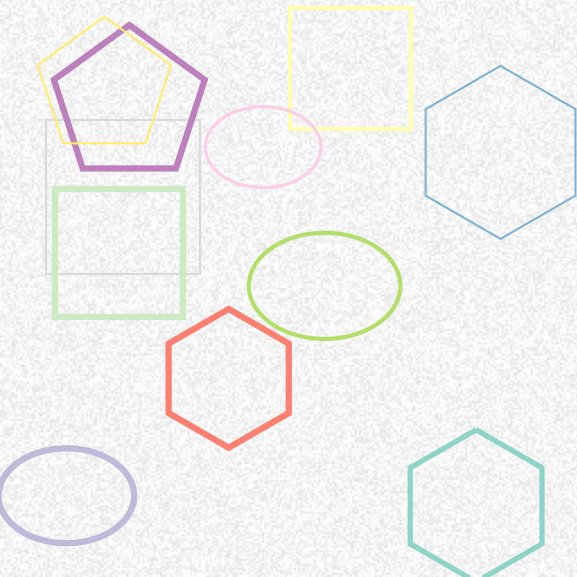[{"shape": "hexagon", "thickness": 2.5, "radius": 0.66, "center": [0.824, 0.123]}, {"shape": "square", "thickness": 2, "radius": 0.52, "center": [0.607, 0.88]}, {"shape": "oval", "thickness": 3, "radius": 0.59, "center": [0.115, 0.141]}, {"shape": "hexagon", "thickness": 3, "radius": 0.6, "center": [0.396, 0.344]}, {"shape": "hexagon", "thickness": 1, "radius": 0.75, "center": [0.867, 0.735]}, {"shape": "oval", "thickness": 2, "radius": 0.66, "center": [0.562, 0.504]}, {"shape": "oval", "thickness": 1.5, "radius": 0.5, "center": [0.456, 0.744]}, {"shape": "square", "thickness": 1, "radius": 0.67, "center": [0.214, 0.657]}, {"shape": "pentagon", "thickness": 3, "radius": 0.69, "center": [0.224, 0.818]}, {"shape": "square", "thickness": 3, "radius": 0.55, "center": [0.206, 0.561]}, {"shape": "pentagon", "thickness": 1, "radius": 0.61, "center": [0.181, 0.849]}]